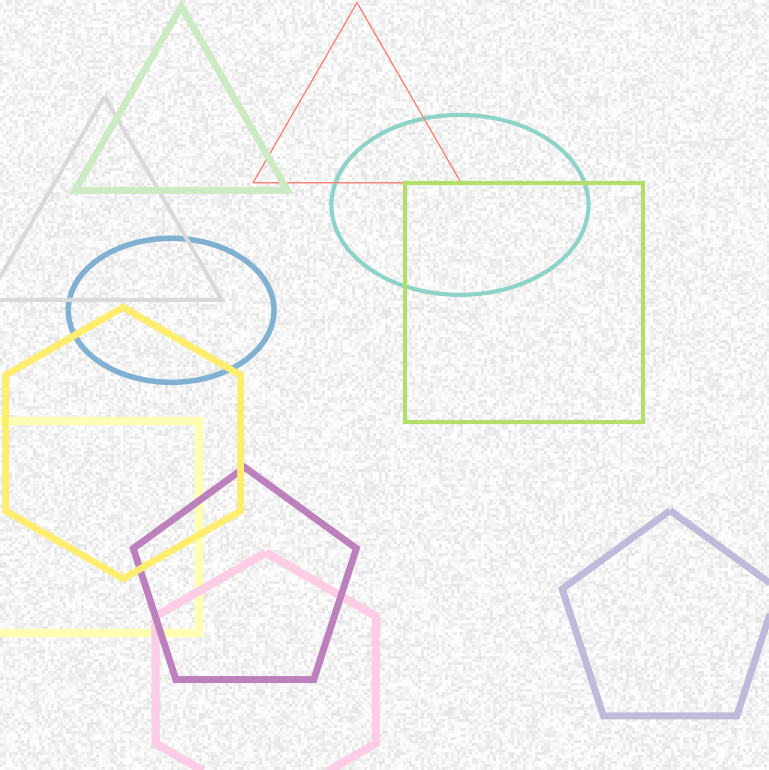[{"shape": "oval", "thickness": 1.5, "radius": 0.83, "center": [0.597, 0.734]}, {"shape": "square", "thickness": 3, "radius": 0.69, "center": [0.12, 0.316]}, {"shape": "pentagon", "thickness": 2.5, "radius": 0.74, "center": [0.87, 0.19]}, {"shape": "triangle", "thickness": 0.5, "radius": 0.78, "center": [0.464, 0.841]}, {"shape": "oval", "thickness": 2, "radius": 0.67, "center": [0.222, 0.597]}, {"shape": "square", "thickness": 1.5, "radius": 0.77, "center": [0.68, 0.607]}, {"shape": "hexagon", "thickness": 3, "radius": 0.83, "center": [0.345, 0.117]}, {"shape": "triangle", "thickness": 1.5, "radius": 0.88, "center": [0.136, 0.699]}, {"shape": "pentagon", "thickness": 2.5, "radius": 0.76, "center": [0.318, 0.241]}, {"shape": "triangle", "thickness": 2.5, "radius": 0.8, "center": [0.235, 0.832]}, {"shape": "hexagon", "thickness": 2.5, "radius": 0.88, "center": [0.16, 0.425]}]